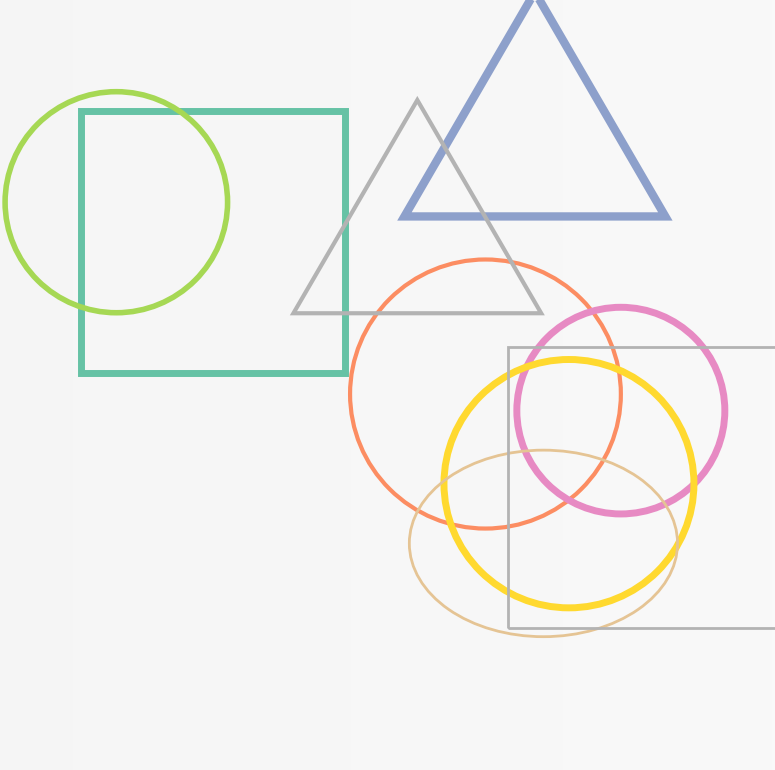[{"shape": "square", "thickness": 2.5, "radius": 0.85, "center": [0.275, 0.685]}, {"shape": "circle", "thickness": 1.5, "radius": 0.87, "center": [0.626, 0.488]}, {"shape": "triangle", "thickness": 3, "radius": 0.97, "center": [0.69, 0.816]}, {"shape": "circle", "thickness": 2.5, "radius": 0.67, "center": [0.801, 0.467]}, {"shape": "circle", "thickness": 2, "radius": 0.72, "center": [0.15, 0.737]}, {"shape": "circle", "thickness": 2.5, "radius": 0.81, "center": [0.734, 0.372]}, {"shape": "oval", "thickness": 1, "radius": 0.87, "center": [0.701, 0.294]}, {"shape": "square", "thickness": 1, "radius": 0.91, "center": [0.838, 0.366]}, {"shape": "triangle", "thickness": 1.5, "radius": 0.92, "center": [0.538, 0.685]}]